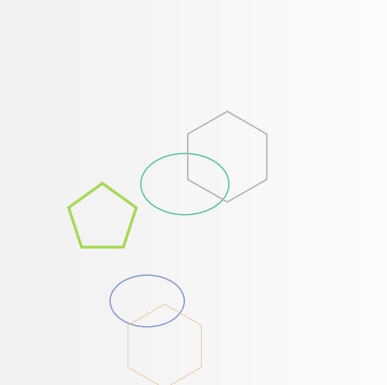[{"shape": "oval", "thickness": 1, "radius": 0.57, "center": [0.477, 0.522]}, {"shape": "oval", "thickness": 1, "radius": 0.48, "center": [0.38, 0.218]}, {"shape": "pentagon", "thickness": 2, "radius": 0.46, "center": [0.264, 0.432]}, {"shape": "hexagon", "thickness": 0.5, "radius": 0.55, "center": [0.425, 0.101]}, {"shape": "hexagon", "thickness": 1, "radius": 0.59, "center": [0.586, 0.593]}]